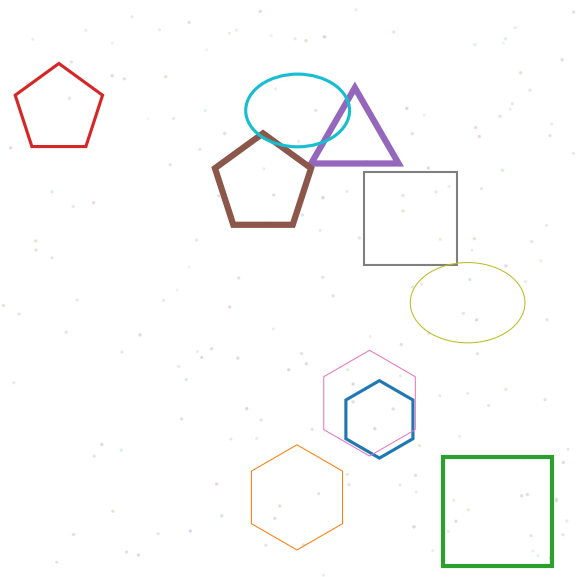[{"shape": "hexagon", "thickness": 1.5, "radius": 0.34, "center": [0.657, 0.273]}, {"shape": "hexagon", "thickness": 0.5, "radius": 0.46, "center": [0.514, 0.138]}, {"shape": "square", "thickness": 2, "radius": 0.47, "center": [0.862, 0.114]}, {"shape": "pentagon", "thickness": 1.5, "radius": 0.4, "center": [0.102, 0.81]}, {"shape": "triangle", "thickness": 3, "radius": 0.44, "center": [0.615, 0.76]}, {"shape": "pentagon", "thickness": 3, "radius": 0.44, "center": [0.455, 0.681]}, {"shape": "hexagon", "thickness": 0.5, "radius": 0.46, "center": [0.64, 0.301]}, {"shape": "square", "thickness": 1, "radius": 0.4, "center": [0.711, 0.62]}, {"shape": "oval", "thickness": 0.5, "radius": 0.5, "center": [0.81, 0.475]}, {"shape": "oval", "thickness": 1.5, "radius": 0.45, "center": [0.515, 0.808]}]